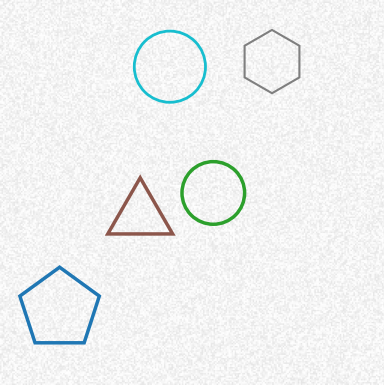[{"shape": "pentagon", "thickness": 2.5, "radius": 0.54, "center": [0.155, 0.197]}, {"shape": "circle", "thickness": 2.5, "radius": 0.41, "center": [0.554, 0.499]}, {"shape": "triangle", "thickness": 2.5, "radius": 0.49, "center": [0.364, 0.441]}, {"shape": "hexagon", "thickness": 1.5, "radius": 0.41, "center": [0.707, 0.84]}, {"shape": "circle", "thickness": 2, "radius": 0.46, "center": [0.441, 0.827]}]